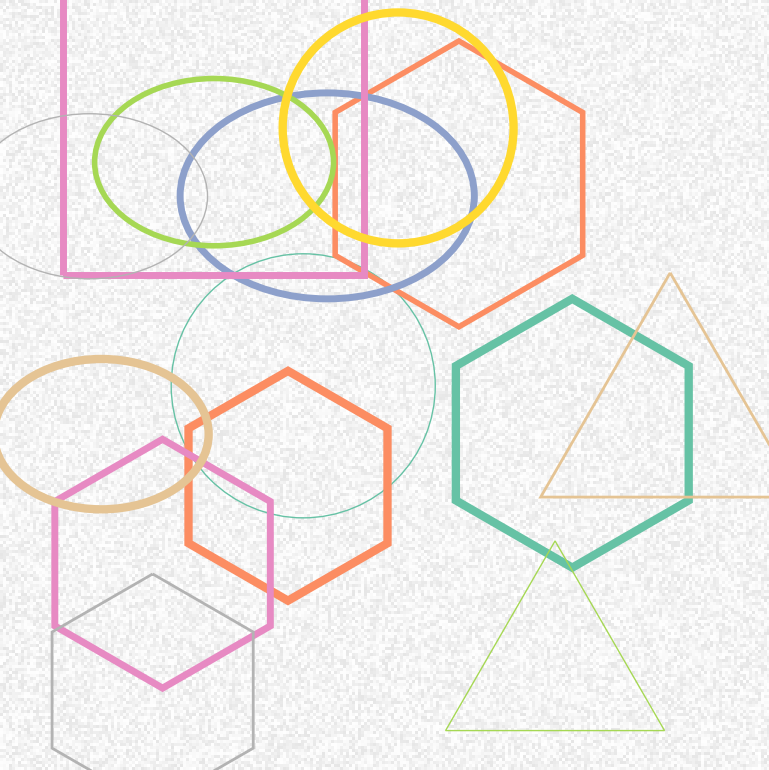[{"shape": "circle", "thickness": 0.5, "radius": 0.86, "center": [0.394, 0.499]}, {"shape": "hexagon", "thickness": 3, "radius": 0.87, "center": [0.743, 0.437]}, {"shape": "hexagon", "thickness": 2, "radius": 0.93, "center": [0.596, 0.761]}, {"shape": "hexagon", "thickness": 3, "radius": 0.75, "center": [0.374, 0.369]}, {"shape": "oval", "thickness": 2.5, "radius": 0.96, "center": [0.425, 0.746]}, {"shape": "hexagon", "thickness": 2.5, "radius": 0.81, "center": [0.211, 0.268]}, {"shape": "square", "thickness": 2.5, "radius": 0.98, "center": [0.277, 0.839]}, {"shape": "oval", "thickness": 2, "radius": 0.78, "center": [0.278, 0.789]}, {"shape": "triangle", "thickness": 0.5, "radius": 0.82, "center": [0.721, 0.133]}, {"shape": "circle", "thickness": 3, "radius": 0.75, "center": [0.517, 0.834]}, {"shape": "oval", "thickness": 3, "radius": 0.7, "center": [0.132, 0.436]}, {"shape": "triangle", "thickness": 1, "radius": 0.97, "center": [0.87, 0.452]}, {"shape": "oval", "thickness": 0.5, "radius": 0.77, "center": [0.116, 0.745]}, {"shape": "hexagon", "thickness": 1, "radius": 0.75, "center": [0.198, 0.104]}]